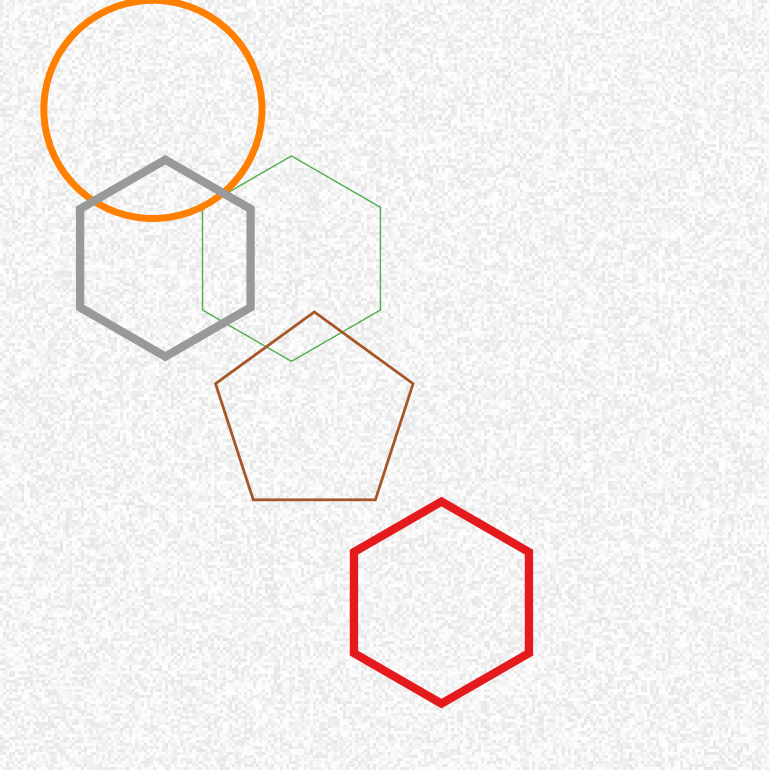[{"shape": "hexagon", "thickness": 3, "radius": 0.66, "center": [0.573, 0.217]}, {"shape": "hexagon", "thickness": 0.5, "radius": 0.67, "center": [0.379, 0.664]}, {"shape": "circle", "thickness": 2.5, "radius": 0.71, "center": [0.199, 0.858]}, {"shape": "pentagon", "thickness": 1, "radius": 0.67, "center": [0.408, 0.46]}, {"shape": "hexagon", "thickness": 3, "radius": 0.64, "center": [0.215, 0.665]}]